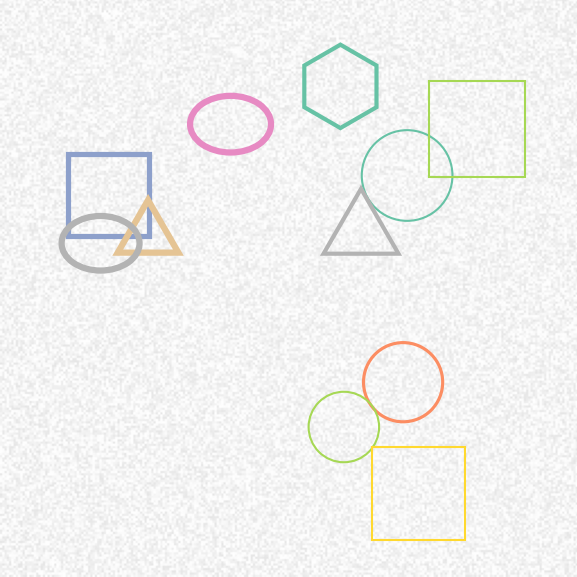[{"shape": "hexagon", "thickness": 2, "radius": 0.36, "center": [0.589, 0.85]}, {"shape": "circle", "thickness": 1, "radius": 0.39, "center": [0.705, 0.695]}, {"shape": "circle", "thickness": 1.5, "radius": 0.34, "center": [0.698, 0.337]}, {"shape": "square", "thickness": 2.5, "radius": 0.35, "center": [0.188, 0.662]}, {"shape": "oval", "thickness": 3, "radius": 0.35, "center": [0.399, 0.784]}, {"shape": "square", "thickness": 1, "radius": 0.42, "center": [0.827, 0.775]}, {"shape": "circle", "thickness": 1, "radius": 0.31, "center": [0.595, 0.26]}, {"shape": "square", "thickness": 1, "radius": 0.41, "center": [0.725, 0.144]}, {"shape": "triangle", "thickness": 3, "radius": 0.3, "center": [0.256, 0.592]}, {"shape": "triangle", "thickness": 2, "radius": 0.37, "center": [0.625, 0.597]}, {"shape": "oval", "thickness": 3, "radius": 0.34, "center": [0.174, 0.578]}]